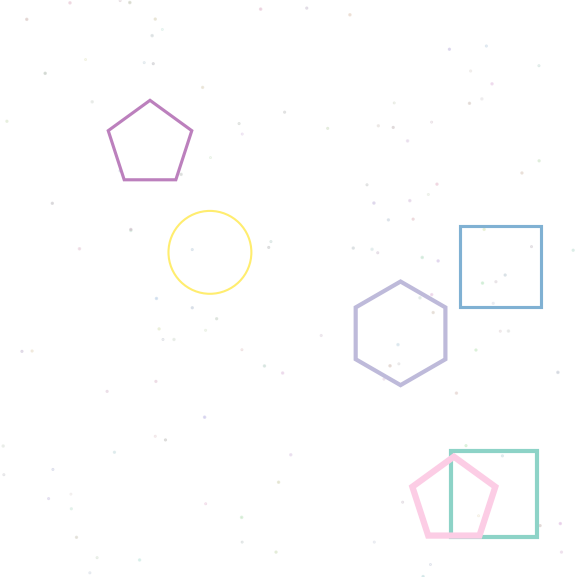[{"shape": "square", "thickness": 2, "radius": 0.37, "center": [0.856, 0.144]}, {"shape": "hexagon", "thickness": 2, "radius": 0.45, "center": [0.694, 0.422]}, {"shape": "square", "thickness": 1.5, "radius": 0.35, "center": [0.867, 0.538]}, {"shape": "pentagon", "thickness": 3, "radius": 0.38, "center": [0.786, 0.133]}, {"shape": "pentagon", "thickness": 1.5, "radius": 0.38, "center": [0.26, 0.749]}, {"shape": "circle", "thickness": 1, "radius": 0.36, "center": [0.364, 0.562]}]